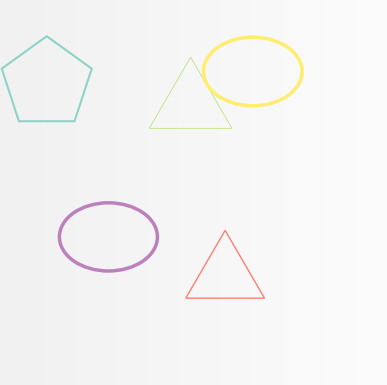[{"shape": "pentagon", "thickness": 1.5, "radius": 0.61, "center": [0.121, 0.784]}, {"shape": "triangle", "thickness": 1, "radius": 0.59, "center": [0.581, 0.284]}, {"shape": "triangle", "thickness": 0.5, "radius": 0.62, "center": [0.492, 0.728]}, {"shape": "oval", "thickness": 2.5, "radius": 0.63, "center": [0.28, 0.385]}, {"shape": "oval", "thickness": 2.5, "radius": 0.64, "center": [0.652, 0.814]}]